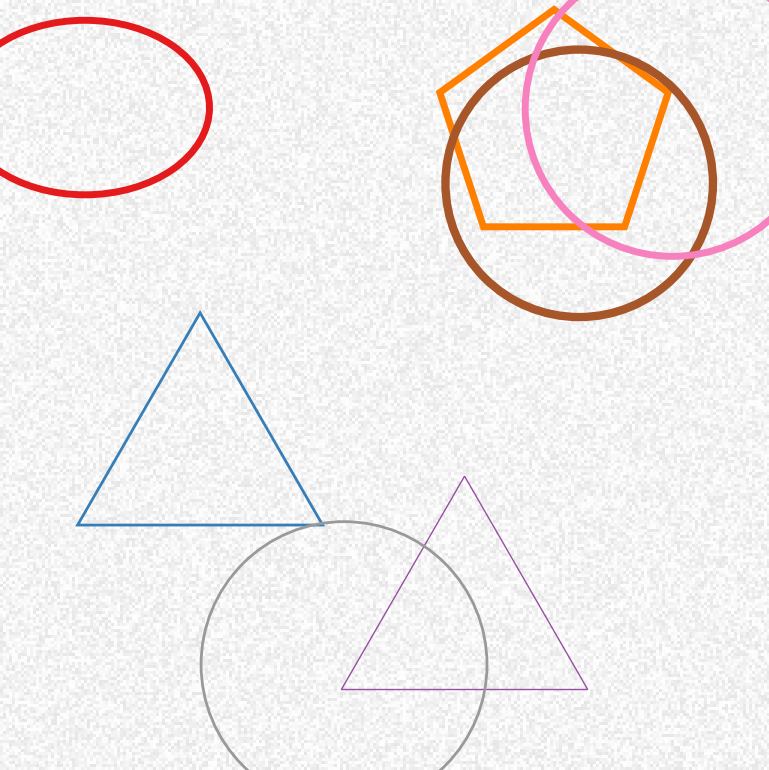[{"shape": "oval", "thickness": 2.5, "radius": 0.81, "center": [0.11, 0.86]}, {"shape": "triangle", "thickness": 1, "radius": 0.92, "center": [0.26, 0.41]}, {"shape": "triangle", "thickness": 0.5, "radius": 0.92, "center": [0.603, 0.197]}, {"shape": "pentagon", "thickness": 2.5, "radius": 0.78, "center": [0.719, 0.832]}, {"shape": "circle", "thickness": 3, "radius": 0.87, "center": [0.752, 0.762]}, {"shape": "circle", "thickness": 2.5, "radius": 0.96, "center": [0.873, 0.858]}, {"shape": "circle", "thickness": 1, "radius": 0.93, "center": [0.447, 0.137]}]